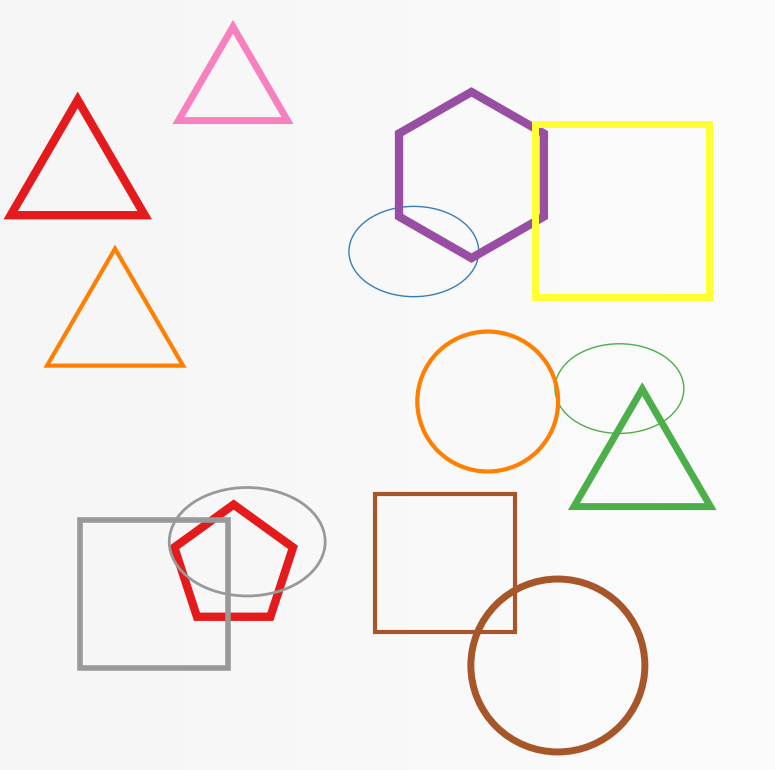[{"shape": "pentagon", "thickness": 3, "radius": 0.4, "center": [0.302, 0.264]}, {"shape": "triangle", "thickness": 3, "radius": 0.5, "center": [0.1, 0.77]}, {"shape": "oval", "thickness": 0.5, "radius": 0.42, "center": [0.534, 0.673]}, {"shape": "oval", "thickness": 0.5, "radius": 0.42, "center": [0.799, 0.495]}, {"shape": "triangle", "thickness": 2.5, "radius": 0.51, "center": [0.829, 0.393]}, {"shape": "hexagon", "thickness": 3, "radius": 0.54, "center": [0.608, 0.773]}, {"shape": "triangle", "thickness": 1.5, "radius": 0.51, "center": [0.148, 0.576]}, {"shape": "circle", "thickness": 1.5, "radius": 0.45, "center": [0.629, 0.479]}, {"shape": "square", "thickness": 2.5, "radius": 0.56, "center": [0.802, 0.727]}, {"shape": "square", "thickness": 1.5, "radius": 0.45, "center": [0.574, 0.269]}, {"shape": "circle", "thickness": 2.5, "radius": 0.56, "center": [0.72, 0.136]}, {"shape": "triangle", "thickness": 2.5, "radius": 0.41, "center": [0.301, 0.884]}, {"shape": "square", "thickness": 2, "radius": 0.48, "center": [0.199, 0.228]}, {"shape": "oval", "thickness": 1, "radius": 0.5, "center": [0.319, 0.296]}]